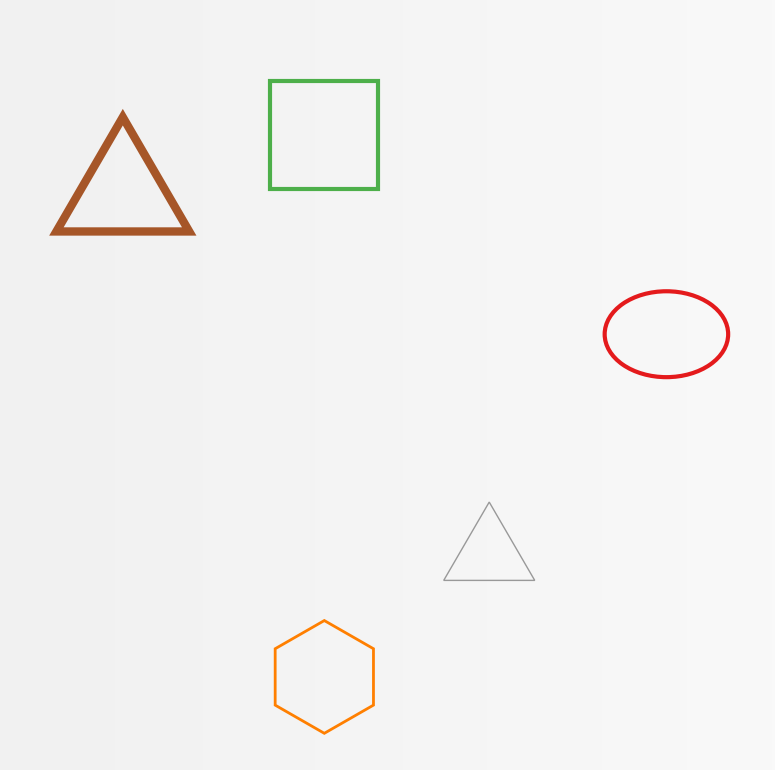[{"shape": "oval", "thickness": 1.5, "radius": 0.4, "center": [0.86, 0.566]}, {"shape": "square", "thickness": 1.5, "radius": 0.35, "center": [0.418, 0.824]}, {"shape": "hexagon", "thickness": 1, "radius": 0.37, "center": [0.418, 0.121]}, {"shape": "triangle", "thickness": 3, "radius": 0.49, "center": [0.158, 0.749]}, {"shape": "triangle", "thickness": 0.5, "radius": 0.34, "center": [0.631, 0.28]}]